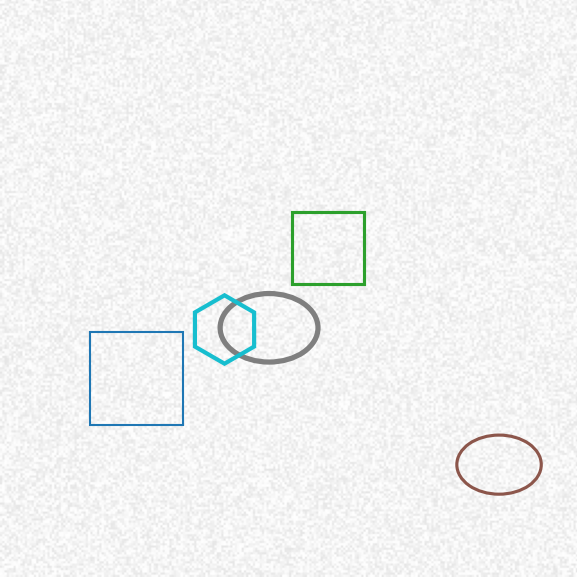[{"shape": "square", "thickness": 1, "radius": 0.4, "center": [0.236, 0.343]}, {"shape": "square", "thickness": 1.5, "radius": 0.31, "center": [0.568, 0.57]}, {"shape": "oval", "thickness": 1.5, "radius": 0.37, "center": [0.864, 0.195]}, {"shape": "oval", "thickness": 2.5, "radius": 0.42, "center": [0.466, 0.432]}, {"shape": "hexagon", "thickness": 2, "radius": 0.3, "center": [0.389, 0.429]}]